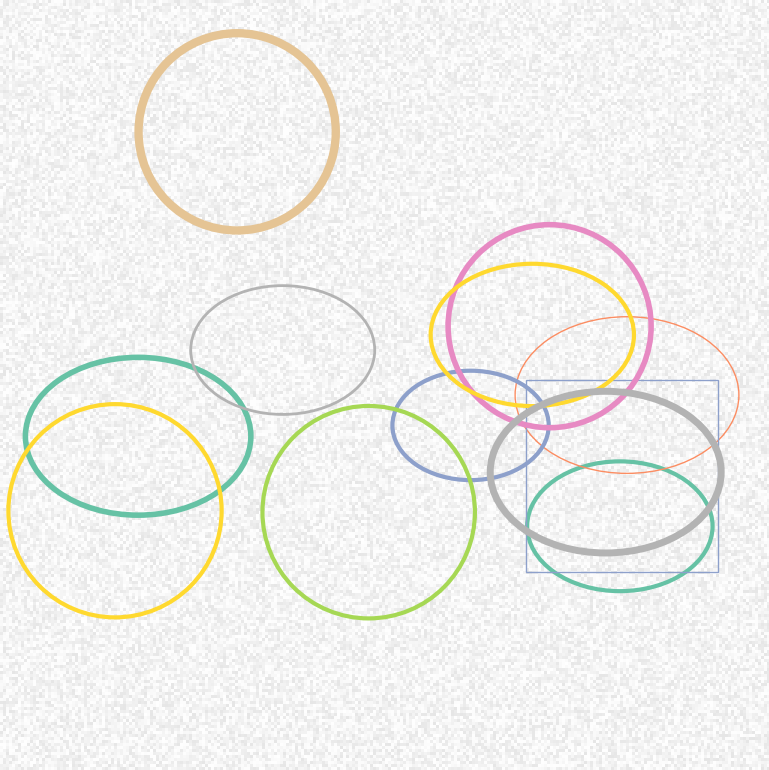[{"shape": "oval", "thickness": 2, "radius": 0.73, "center": [0.179, 0.433]}, {"shape": "oval", "thickness": 1.5, "radius": 0.6, "center": [0.805, 0.317]}, {"shape": "oval", "thickness": 0.5, "radius": 0.73, "center": [0.814, 0.487]}, {"shape": "square", "thickness": 0.5, "radius": 0.62, "center": [0.808, 0.382]}, {"shape": "oval", "thickness": 1.5, "radius": 0.51, "center": [0.611, 0.447]}, {"shape": "circle", "thickness": 2, "radius": 0.66, "center": [0.714, 0.576]}, {"shape": "circle", "thickness": 1.5, "radius": 0.69, "center": [0.479, 0.335]}, {"shape": "oval", "thickness": 1.5, "radius": 0.66, "center": [0.691, 0.565]}, {"shape": "circle", "thickness": 1.5, "radius": 0.69, "center": [0.149, 0.337]}, {"shape": "circle", "thickness": 3, "radius": 0.64, "center": [0.308, 0.829]}, {"shape": "oval", "thickness": 2.5, "radius": 0.75, "center": [0.787, 0.387]}, {"shape": "oval", "thickness": 1, "radius": 0.6, "center": [0.367, 0.545]}]